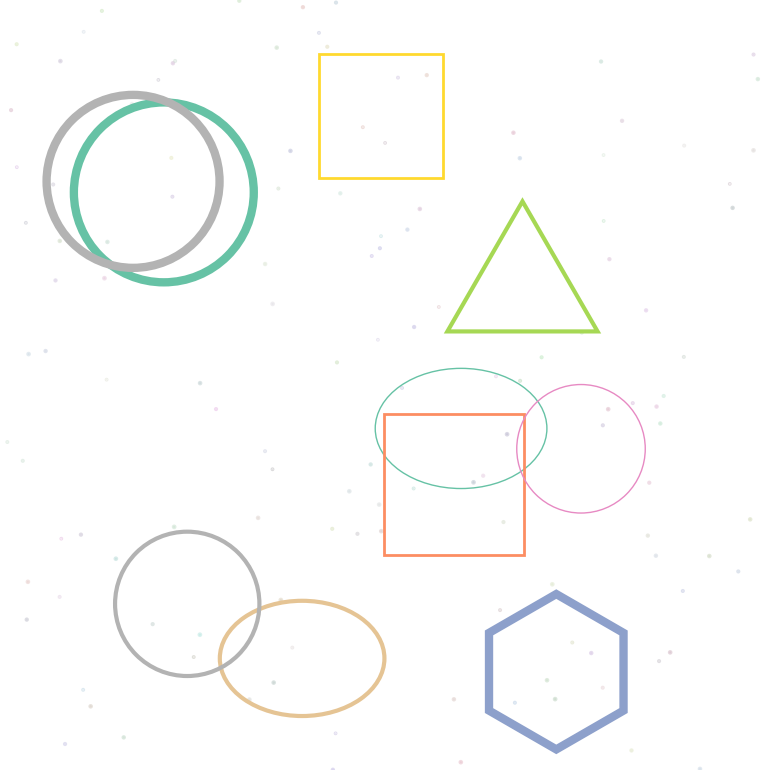[{"shape": "oval", "thickness": 0.5, "radius": 0.56, "center": [0.599, 0.444]}, {"shape": "circle", "thickness": 3, "radius": 0.58, "center": [0.213, 0.75]}, {"shape": "square", "thickness": 1, "radius": 0.46, "center": [0.59, 0.371]}, {"shape": "hexagon", "thickness": 3, "radius": 0.5, "center": [0.722, 0.128]}, {"shape": "circle", "thickness": 0.5, "radius": 0.42, "center": [0.755, 0.417]}, {"shape": "triangle", "thickness": 1.5, "radius": 0.56, "center": [0.679, 0.626]}, {"shape": "square", "thickness": 1, "radius": 0.4, "center": [0.495, 0.849]}, {"shape": "oval", "thickness": 1.5, "radius": 0.53, "center": [0.392, 0.145]}, {"shape": "circle", "thickness": 3, "radius": 0.56, "center": [0.173, 0.764]}, {"shape": "circle", "thickness": 1.5, "radius": 0.47, "center": [0.243, 0.216]}]